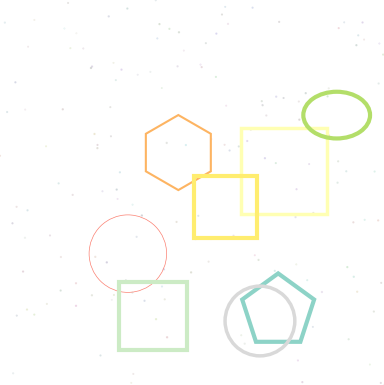[{"shape": "pentagon", "thickness": 3, "radius": 0.49, "center": [0.723, 0.192]}, {"shape": "square", "thickness": 2.5, "radius": 0.56, "center": [0.738, 0.556]}, {"shape": "circle", "thickness": 0.5, "radius": 0.5, "center": [0.332, 0.341]}, {"shape": "hexagon", "thickness": 1.5, "radius": 0.49, "center": [0.463, 0.604]}, {"shape": "oval", "thickness": 3, "radius": 0.43, "center": [0.875, 0.701]}, {"shape": "circle", "thickness": 2.5, "radius": 0.45, "center": [0.675, 0.166]}, {"shape": "square", "thickness": 3, "radius": 0.44, "center": [0.398, 0.18]}, {"shape": "square", "thickness": 3, "radius": 0.41, "center": [0.586, 0.463]}]